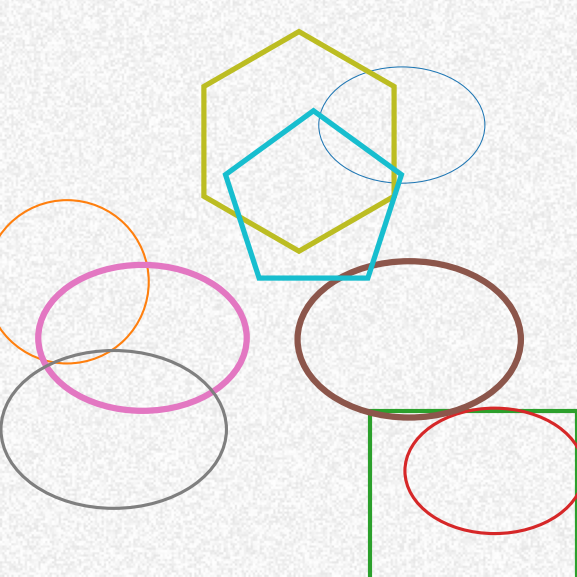[{"shape": "oval", "thickness": 0.5, "radius": 0.72, "center": [0.696, 0.783]}, {"shape": "circle", "thickness": 1, "radius": 0.71, "center": [0.116, 0.511]}, {"shape": "square", "thickness": 2, "radius": 0.9, "center": [0.82, 0.108]}, {"shape": "oval", "thickness": 1.5, "radius": 0.78, "center": [0.856, 0.184]}, {"shape": "oval", "thickness": 3, "radius": 0.97, "center": [0.709, 0.411]}, {"shape": "oval", "thickness": 3, "radius": 0.9, "center": [0.247, 0.414]}, {"shape": "oval", "thickness": 1.5, "radius": 0.98, "center": [0.197, 0.256]}, {"shape": "hexagon", "thickness": 2.5, "radius": 0.95, "center": [0.518, 0.754]}, {"shape": "pentagon", "thickness": 2.5, "radius": 0.8, "center": [0.543, 0.647]}]